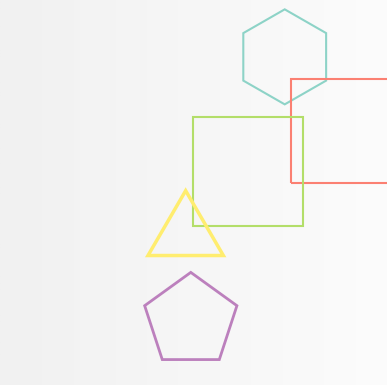[{"shape": "hexagon", "thickness": 1.5, "radius": 0.62, "center": [0.735, 0.852]}, {"shape": "square", "thickness": 1.5, "radius": 0.67, "center": [0.887, 0.66]}, {"shape": "square", "thickness": 1.5, "radius": 0.71, "center": [0.64, 0.555]}, {"shape": "pentagon", "thickness": 2, "radius": 0.63, "center": [0.492, 0.167]}, {"shape": "triangle", "thickness": 2.5, "radius": 0.56, "center": [0.479, 0.392]}]